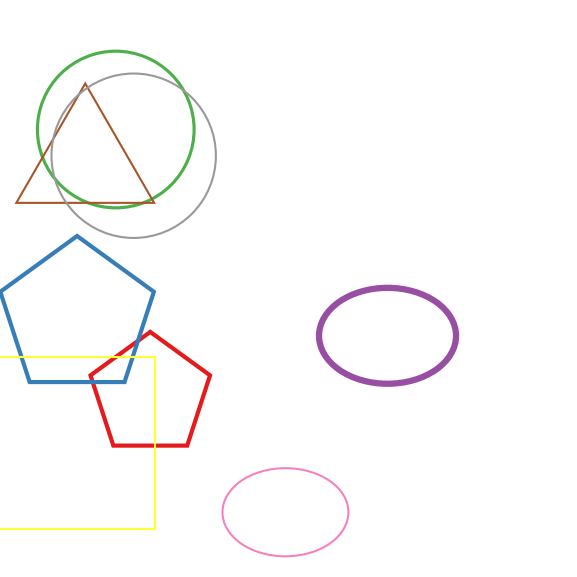[{"shape": "pentagon", "thickness": 2, "radius": 0.54, "center": [0.26, 0.316]}, {"shape": "pentagon", "thickness": 2, "radius": 0.7, "center": [0.133, 0.451]}, {"shape": "circle", "thickness": 1.5, "radius": 0.68, "center": [0.2, 0.775]}, {"shape": "oval", "thickness": 3, "radius": 0.59, "center": [0.671, 0.418]}, {"shape": "square", "thickness": 1, "radius": 0.74, "center": [0.12, 0.232]}, {"shape": "triangle", "thickness": 1, "radius": 0.69, "center": [0.148, 0.717]}, {"shape": "oval", "thickness": 1, "radius": 0.55, "center": [0.494, 0.112]}, {"shape": "circle", "thickness": 1, "radius": 0.71, "center": [0.231, 0.729]}]